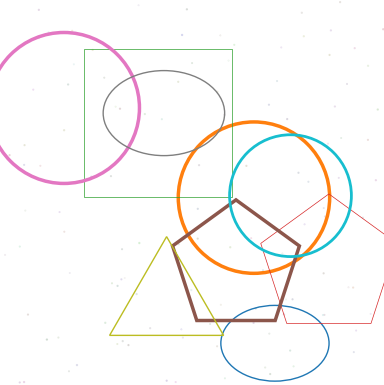[{"shape": "oval", "thickness": 1, "radius": 0.7, "center": [0.714, 0.108]}, {"shape": "circle", "thickness": 2.5, "radius": 0.98, "center": [0.66, 0.487]}, {"shape": "square", "thickness": 0.5, "radius": 0.96, "center": [0.41, 0.68]}, {"shape": "pentagon", "thickness": 0.5, "radius": 0.93, "center": [0.854, 0.31]}, {"shape": "pentagon", "thickness": 2.5, "radius": 0.87, "center": [0.613, 0.308]}, {"shape": "circle", "thickness": 2.5, "radius": 0.98, "center": [0.166, 0.72]}, {"shape": "oval", "thickness": 1, "radius": 0.79, "center": [0.426, 0.706]}, {"shape": "triangle", "thickness": 1, "radius": 0.85, "center": [0.433, 0.214]}, {"shape": "circle", "thickness": 2, "radius": 0.79, "center": [0.755, 0.492]}]